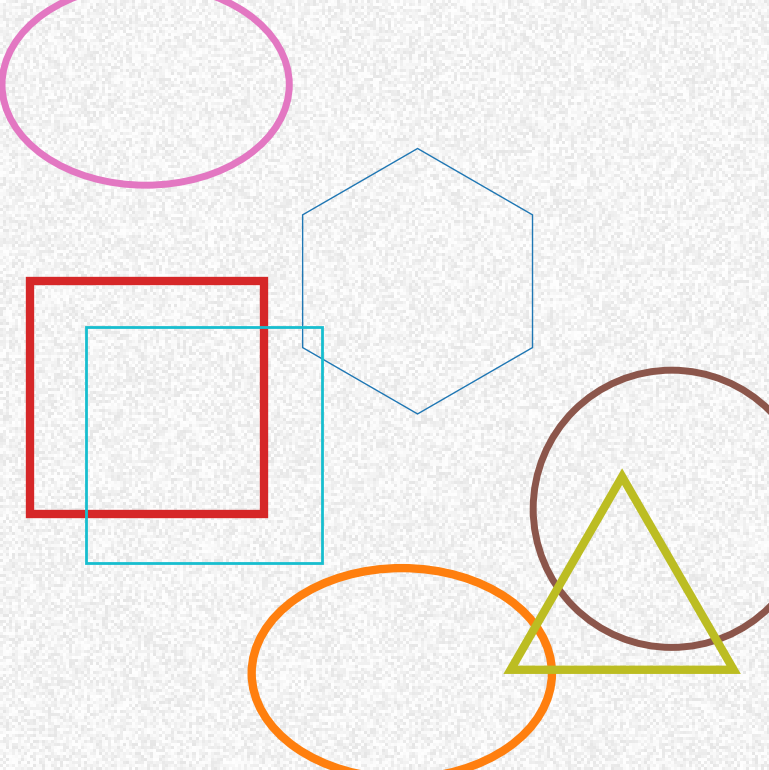[{"shape": "hexagon", "thickness": 0.5, "radius": 0.86, "center": [0.542, 0.635]}, {"shape": "oval", "thickness": 3, "radius": 0.97, "center": [0.522, 0.126]}, {"shape": "square", "thickness": 3, "radius": 0.76, "center": [0.191, 0.484]}, {"shape": "circle", "thickness": 2.5, "radius": 0.9, "center": [0.872, 0.339]}, {"shape": "oval", "thickness": 2.5, "radius": 0.93, "center": [0.189, 0.89]}, {"shape": "triangle", "thickness": 3, "radius": 0.84, "center": [0.808, 0.214]}, {"shape": "square", "thickness": 1, "radius": 0.77, "center": [0.265, 0.422]}]